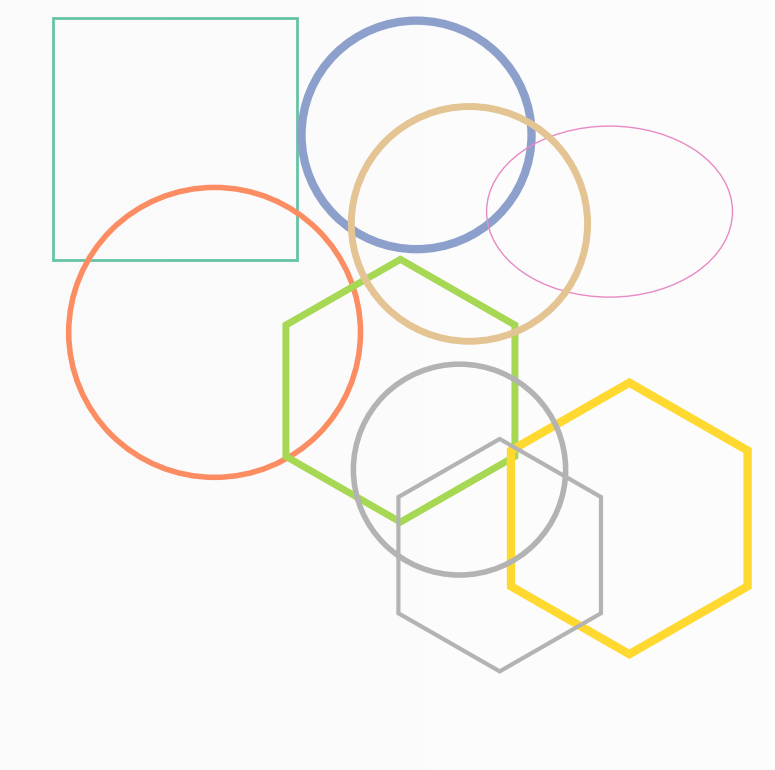[{"shape": "square", "thickness": 1, "radius": 0.79, "center": [0.226, 0.82]}, {"shape": "circle", "thickness": 2, "radius": 0.94, "center": [0.277, 0.568]}, {"shape": "circle", "thickness": 3, "radius": 0.74, "center": [0.537, 0.825]}, {"shape": "oval", "thickness": 0.5, "radius": 0.79, "center": [0.786, 0.725]}, {"shape": "hexagon", "thickness": 2.5, "radius": 0.85, "center": [0.517, 0.493]}, {"shape": "hexagon", "thickness": 3, "radius": 0.88, "center": [0.812, 0.327]}, {"shape": "circle", "thickness": 2.5, "radius": 0.76, "center": [0.606, 0.709]}, {"shape": "hexagon", "thickness": 1.5, "radius": 0.75, "center": [0.645, 0.279]}, {"shape": "circle", "thickness": 2, "radius": 0.68, "center": [0.593, 0.39]}]